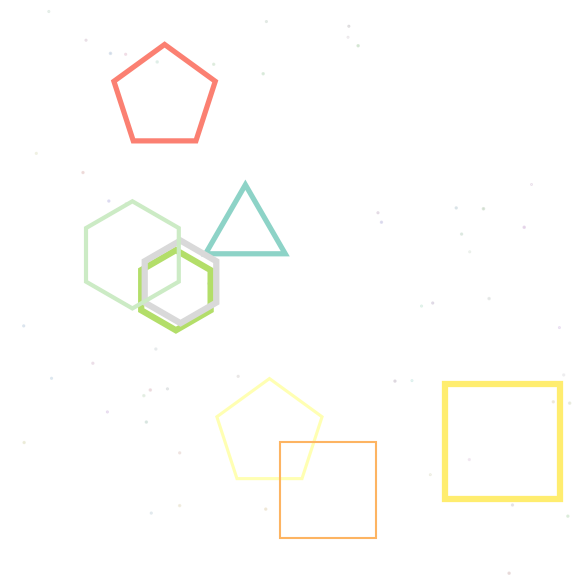[{"shape": "triangle", "thickness": 2.5, "radius": 0.4, "center": [0.425, 0.6]}, {"shape": "pentagon", "thickness": 1.5, "radius": 0.48, "center": [0.467, 0.248]}, {"shape": "pentagon", "thickness": 2.5, "radius": 0.46, "center": [0.285, 0.83]}, {"shape": "square", "thickness": 1, "radius": 0.42, "center": [0.568, 0.151]}, {"shape": "hexagon", "thickness": 3, "radius": 0.35, "center": [0.305, 0.497]}, {"shape": "hexagon", "thickness": 3, "radius": 0.36, "center": [0.313, 0.511]}, {"shape": "hexagon", "thickness": 2, "radius": 0.46, "center": [0.229, 0.558]}, {"shape": "square", "thickness": 3, "radius": 0.5, "center": [0.871, 0.234]}]